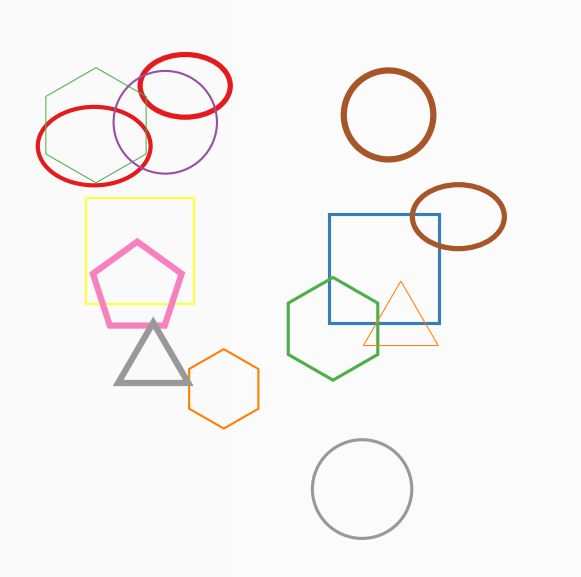[{"shape": "oval", "thickness": 2, "radius": 0.49, "center": [0.162, 0.746]}, {"shape": "oval", "thickness": 2.5, "radius": 0.39, "center": [0.319, 0.85]}, {"shape": "square", "thickness": 1.5, "radius": 0.47, "center": [0.66, 0.535]}, {"shape": "hexagon", "thickness": 1.5, "radius": 0.44, "center": [0.573, 0.43]}, {"shape": "hexagon", "thickness": 0.5, "radius": 0.5, "center": [0.165, 0.782]}, {"shape": "circle", "thickness": 1, "radius": 0.44, "center": [0.284, 0.787]}, {"shape": "triangle", "thickness": 0.5, "radius": 0.37, "center": [0.69, 0.438]}, {"shape": "hexagon", "thickness": 1, "radius": 0.34, "center": [0.385, 0.326]}, {"shape": "square", "thickness": 1, "radius": 0.46, "center": [0.241, 0.564]}, {"shape": "oval", "thickness": 2.5, "radius": 0.4, "center": [0.789, 0.624]}, {"shape": "circle", "thickness": 3, "radius": 0.39, "center": [0.668, 0.8]}, {"shape": "pentagon", "thickness": 3, "radius": 0.4, "center": [0.236, 0.5]}, {"shape": "circle", "thickness": 1.5, "radius": 0.43, "center": [0.623, 0.152]}, {"shape": "triangle", "thickness": 3, "radius": 0.35, "center": [0.264, 0.371]}]